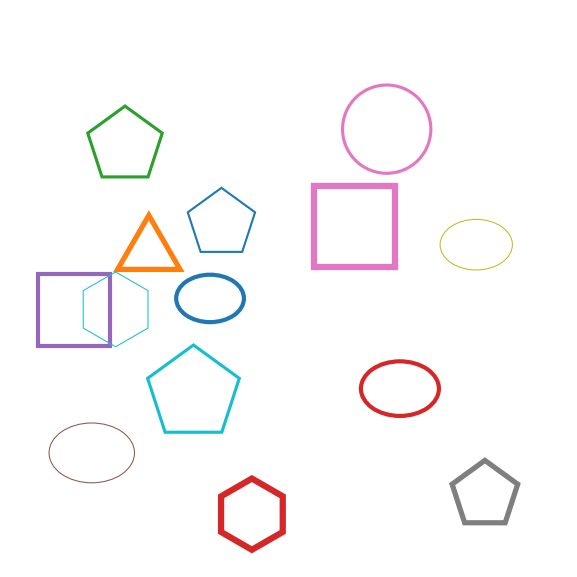[{"shape": "oval", "thickness": 2, "radius": 0.29, "center": [0.364, 0.482]}, {"shape": "pentagon", "thickness": 1, "radius": 0.31, "center": [0.383, 0.613]}, {"shape": "triangle", "thickness": 2.5, "radius": 0.31, "center": [0.258, 0.564]}, {"shape": "pentagon", "thickness": 1.5, "radius": 0.34, "center": [0.216, 0.748]}, {"shape": "hexagon", "thickness": 3, "radius": 0.31, "center": [0.436, 0.109]}, {"shape": "oval", "thickness": 2, "radius": 0.34, "center": [0.693, 0.326]}, {"shape": "square", "thickness": 2, "radius": 0.31, "center": [0.128, 0.462]}, {"shape": "oval", "thickness": 0.5, "radius": 0.37, "center": [0.159, 0.215]}, {"shape": "square", "thickness": 3, "radius": 0.35, "center": [0.614, 0.608]}, {"shape": "circle", "thickness": 1.5, "radius": 0.38, "center": [0.67, 0.776]}, {"shape": "pentagon", "thickness": 2.5, "radius": 0.3, "center": [0.84, 0.142]}, {"shape": "oval", "thickness": 0.5, "radius": 0.31, "center": [0.825, 0.575]}, {"shape": "pentagon", "thickness": 1.5, "radius": 0.42, "center": [0.335, 0.318]}, {"shape": "hexagon", "thickness": 0.5, "radius": 0.32, "center": [0.2, 0.463]}]